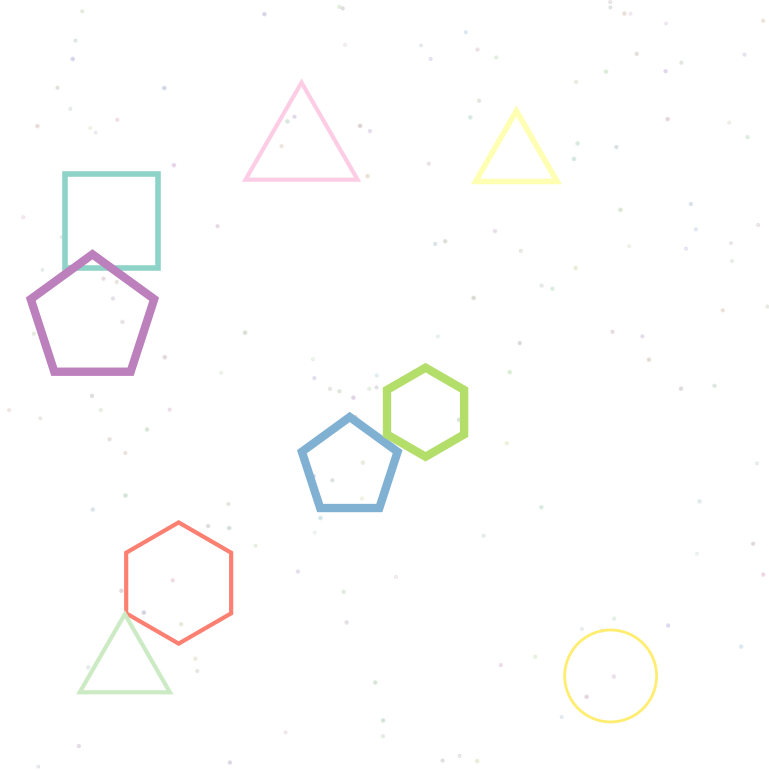[{"shape": "square", "thickness": 2, "radius": 0.3, "center": [0.145, 0.713]}, {"shape": "triangle", "thickness": 2, "radius": 0.31, "center": [0.671, 0.795]}, {"shape": "hexagon", "thickness": 1.5, "radius": 0.39, "center": [0.232, 0.243]}, {"shape": "pentagon", "thickness": 3, "radius": 0.33, "center": [0.454, 0.393]}, {"shape": "hexagon", "thickness": 3, "radius": 0.29, "center": [0.553, 0.465]}, {"shape": "triangle", "thickness": 1.5, "radius": 0.42, "center": [0.392, 0.809]}, {"shape": "pentagon", "thickness": 3, "radius": 0.42, "center": [0.12, 0.585]}, {"shape": "triangle", "thickness": 1.5, "radius": 0.34, "center": [0.162, 0.135]}, {"shape": "circle", "thickness": 1, "radius": 0.3, "center": [0.793, 0.122]}]